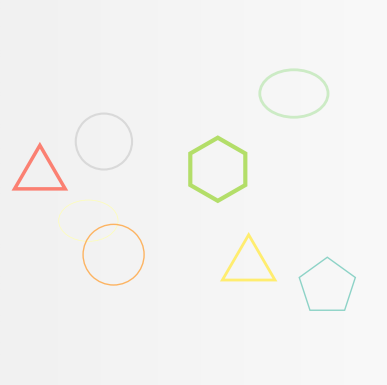[{"shape": "pentagon", "thickness": 1, "radius": 0.38, "center": [0.845, 0.256]}, {"shape": "oval", "thickness": 0.5, "radius": 0.38, "center": [0.228, 0.427]}, {"shape": "triangle", "thickness": 2.5, "radius": 0.38, "center": [0.103, 0.547]}, {"shape": "circle", "thickness": 1, "radius": 0.39, "center": [0.293, 0.338]}, {"shape": "hexagon", "thickness": 3, "radius": 0.41, "center": [0.562, 0.56]}, {"shape": "circle", "thickness": 1.5, "radius": 0.36, "center": [0.268, 0.632]}, {"shape": "oval", "thickness": 2, "radius": 0.44, "center": [0.758, 0.757]}, {"shape": "triangle", "thickness": 2, "radius": 0.39, "center": [0.642, 0.312]}]